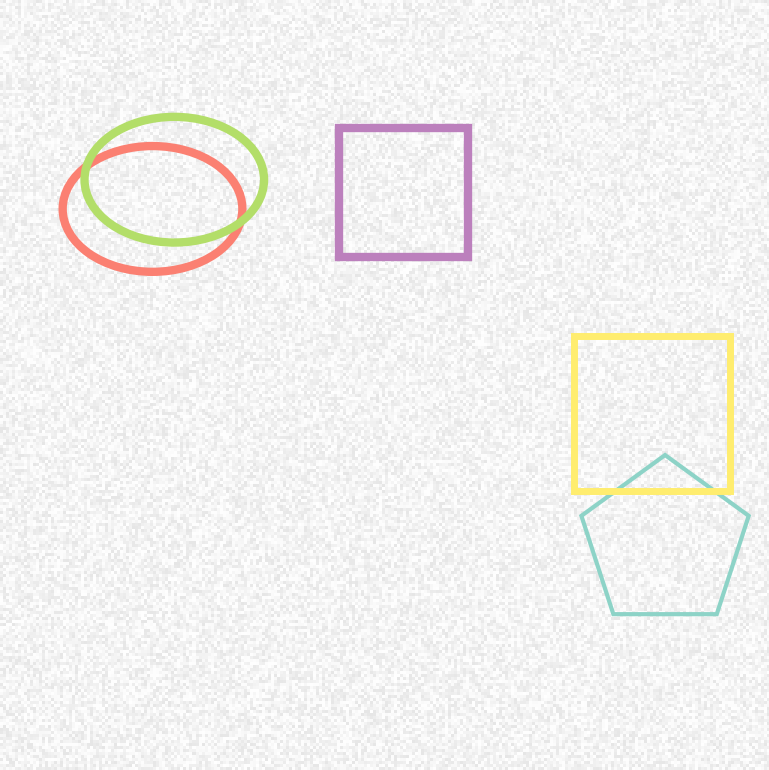[{"shape": "pentagon", "thickness": 1.5, "radius": 0.57, "center": [0.864, 0.295]}, {"shape": "oval", "thickness": 3, "radius": 0.58, "center": [0.198, 0.729]}, {"shape": "oval", "thickness": 3, "radius": 0.58, "center": [0.226, 0.767]}, {"shape": "square", "thickness": 3, "radius": 0.42, "center": [0.524, 0.75]}, {"shape": "square", "thickness": 2.5, "radius": 0.5, "center": [0.847, 0.463]}]